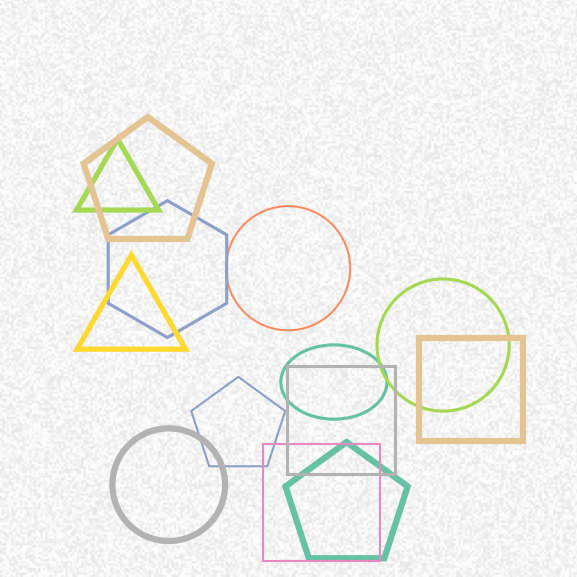[{"shape": "oval", "thickness": 1.5, "radius": 0.46, "center": [0.578, 0.338]}, {"shape": "pentagon", "thickness": 3, "radius": 0.56, "center": [0.6, 0.122]}, {"shape": "circle", "thickness": 1, "radius": 0.54, "center": [0.499, 0.535]}, {"shape": "hexagon", "thickness": 1.5, "radius": 0.59, "center": [0.29, 0.533]}, {"shape": "pentagon", "thickness": 1, "radius": 0.43, "center": [0.413, 0.261]}, {"shape": "square", "thickness": 1, "radius": 0.51, "center": [0.556, 0.129]}, {"shape": "triangle", "thickness": 2.5, "radius": 0.41, "center": [0.204, 0.676]}, {"shape": "circle", "thickness": 1.5, "radius": 0.57, "center": [0.767, 0.402]}, {"shape": "triangle", "thickness": 2.5, "radius": 0.54, "center": [0.227, 0.449]}, {"shape": "pentagon", "thickness": 3, "radius": 0.58, "center": [0.256, 0.68]}, {"shape": "square", "thickness": 3, "radius": 0.45, "center": [0.816, 0.325]}, {"shape": "circle", "thickness": 3, "radius": 0.49, "center": [0.292, 0.16]}, {"shape": "square", "thickness": 1.5, "radius": 0.47, "center": [0.59, 0.271]}]